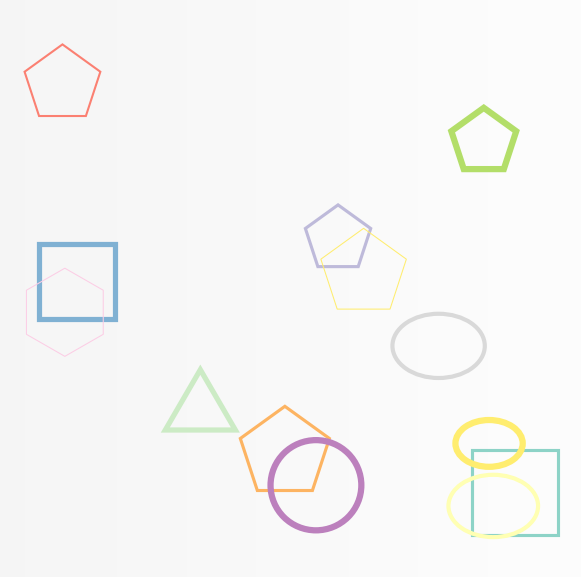[{"shape": "square", "thickness": 1.5, "radius": 0.37, "center": [0.886, 0.146]}, {"shape": "oval", "thickness": 2, "radius": 0.39, "center": [0.849, 0.123]}, {"shape": "pentagon", "thickness": 1.5, "radius": 0.3, "center": [0.582, 0.585]}, {"shape": "pentagon", "thickness": 1, "radius": 0.34, "center": [0.107, 0.854]}, {"shape": "square", "thickness": 2.5, "radius": 0.33, "center": [0.132, 0.511]}, {"shape": "pentagon", "thickness": 1.5, "radius": 0.4, "center": [0.49, 0.215]}, {"shape": "pentagon", "thickness": 3, "radius": 0.29, "center": [0.832, 0.754]}, {"shape": "hexagon", "thickness": 0.5, "radius": 0.38, "center": [0.112, 0.458]}, {"shape": "oval", "thickness": 2, "radius": 0.4, "center": [0.755, 0.4]}, {"shape": "circle", "thickness": 3, "radius": 0.39, "center": [0.544, 0.159]}, {"shape": "triangle", "thickness": 2.5, "radius": 0.35, "center": [0.345, 0.289]}, {"shape": "oval", "thickness": 3, "radius": 0.29, "center": [0.841, 0.231]}, {"shape": "pentagon", "thickness": 0.5, "radius": 0.39, "center": [0.626, 0.526]}]